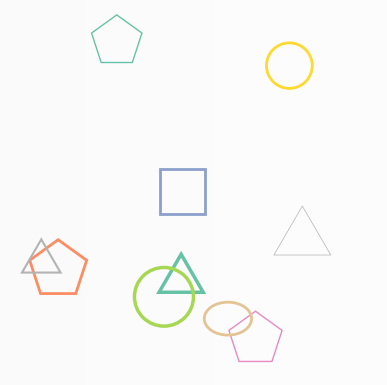[{"shape": "triangle", "thickness": 2.5, "radius": 0.33, "center": [0.467, 0.274]}, {"shape": "pentagon", "thickness": 1, "radius": 0.34, "center": [0.301, 0.893]}, {"shape": "pentagon", "thickness": 2, "radius": 0.39, "center": [0.15, 0.3]}, {"shape": "square", "thickness": 2, "radius": 0.29, "center": [0.471, 0.503]}, {"shape": "pentagon", "thickness": 1, "radius": 0.36, "center": [0.659, 0.12]}, {"shape": "circle", "thickness": 2.5, "radius": 0.38, "center": [0.423, 0.229]}, {"shape": "circle", "thickness": 2, "radius": 0.3, "center": [0.747, 0.83]}, {"shape": "oval", "thickness": 2, "radius": 0.31, "center": [0.588, 0.172]}, {"shape": "triangle", "thickness": 1.5, "radius": 0.29, "center": [0.107, 0.321]}, {"shape": "triangle", "thickness": 0.5, "radius": 0.42, "center": [0.78, 0.38]}]